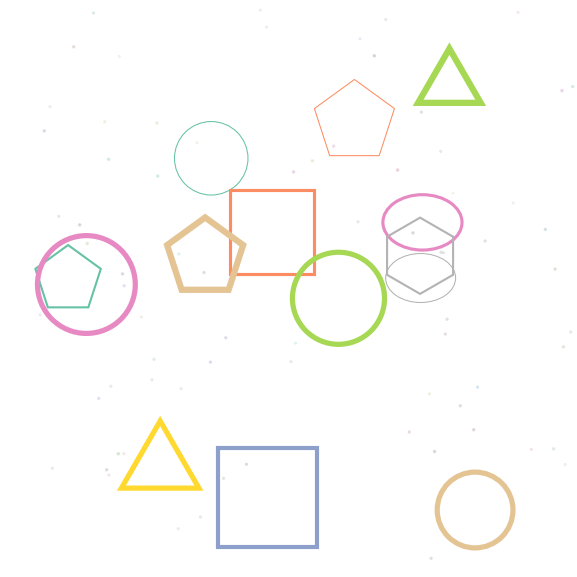[{"shape": "circle", "thickness": 0.5, "radius": 0.32, "center": [0.366, 0.725]}, {"shape": "pentagon", "thickness": 1, "radius": 0.3, "center": [0.118, 0.515]}, {"shape": "pentagon", "thickness": 0.5, "radius": 0.36, "center": [0.614, 0.789]}, {"shape": "square", "thickness": 1.5, "radius": 0.37, "center": [0.471, 0.597]}, {"shape": "square", "thickness": 2, "radius": 0.43, "center": [0.463, 0.137]}, {"shape": "oval", "thickness": 1.5, "radius": 0.34, "center": [0.732, 0.614]}, {"shape": "circle", "thickness": 2.5, "radius": 0.42, "center": [0.15, 0.506]}, {"shape": "circle", "thickness": 2.5, "radius": 0.4, "center": [0.586, 0.483]}, {"shape": "triangle", "thickness": 3, "radius": 0.31, "center": [0.778, 0.852]}, {"shape": "triangle", "thickness": 2.5, "radius": 0.39, "center": [0.277, 0.193]}, {"shape": "circle", "thickness": 2.5, "radius": 0.33, "center": [0.823, 0.116]}, {"shape": "pentagon", "thickness": 3, "radius": 0.35, "center": [0.355, 0.553]}, {"shape": "hexagon", "thickness": 1, "radius": 0.33, "center": [0.727, 0.556]}, {"shape": "oval", "thickness": 0.5, "radius": 0.3, "center": [0.728, 0.518]}]